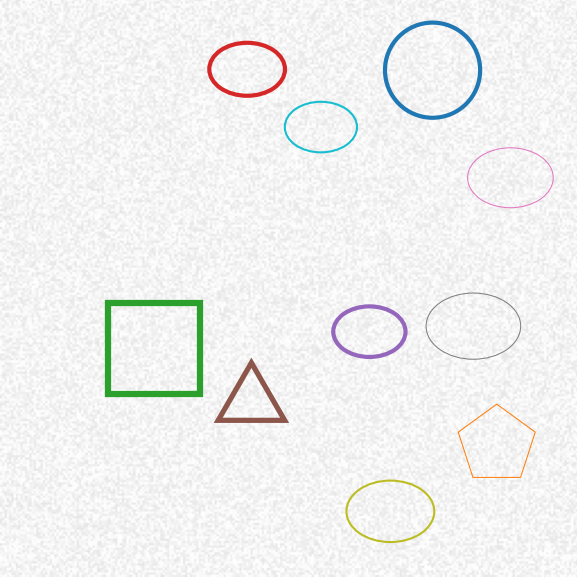[{"shape": "circle", "thickness": 2, "radius": 0.41, "center": [0.749, 0.878]}, {"shape": "pentagon", "thickness": 0.5, "radius": 0.35, "center": [0.86, 0.229]}, {"shape": "square", "thickness": 3, "radius": 0.4, "center": [0.266, 0.396]}, {"shape": "oval", "thickness": 2, "radius": 0.33, "center": [0.428, 0.879]}, {"shape": "oval", "thickness": 2, "radius": 0.31, "center": [0.64, 0.425]}, {"shape": "triangle", "thickness": 2.5, "radius": 0.33, "center": [0.435, 0.305]}, {"shape": "oval", "thickness": 0.5, "radius": 0.37, "center": [0.884, 0.691]}, {"shape": "oval", "thickness": 0.5, "radius": 0.41, "center": [0.82, 0.434]}, {"shape": "oval", "thickness": 1, "radius": 0.38, "center": [0.676, 0.114]}, {"shape": "oval", "thickness": 1, "radius": 0.31, "center": [0.556, 0.779]}]